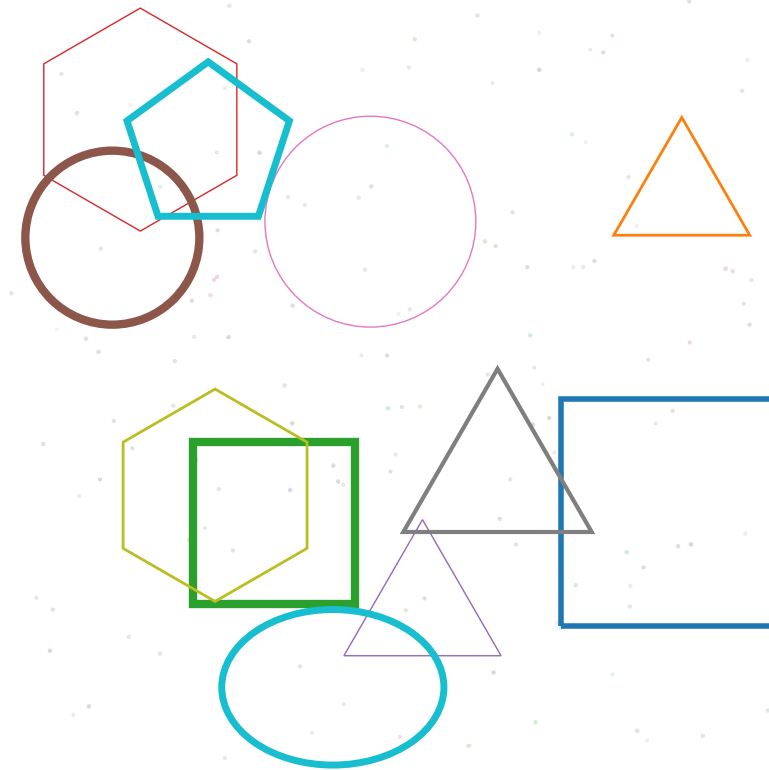[{"shape": "square", "thickness": 2, "radius": 0.74, "center": [0.876, 0.334]}, {"shape": "triangle", "thickness": 1, "radius": 0.51, "center": [0.885, 0.746]}, {"shape": "square", "thickness": 3, "radius": 0.53, "center": [0.356, 0.321]}, {"shape": "hexagon", "thickness": 0.5, "radius": 0.72, "center": [0.182, 0.845]}, {"shape": "triangle", "thickness": 0.5, "radius": 0.59, "center": [0.549, 0.207]}, {"shape": "circle", "thickness": 3, "radius": 0.56, "center": [0.146, 0.691]}, {"shape": "circle", "thickness": 0.5, "radius": 0.68, "center": [0.481, 0.712]}, {"shape": "triangle", "thickness": 1.5, "radius": 0.71, "center": [0.646, 0.38]}, {"shape": "hexagon", "thickness": 1, "radius": 0.69, "center": [0.279, 0.357]}, {"shape": "pentagon", "thickness": 2.5, "radius": 0.55, "center": [0.27, 0.809]}, {"shape": "oval", "thickness": 2.5, "radius": 0.72, "center": [0.432, 0.107]}]